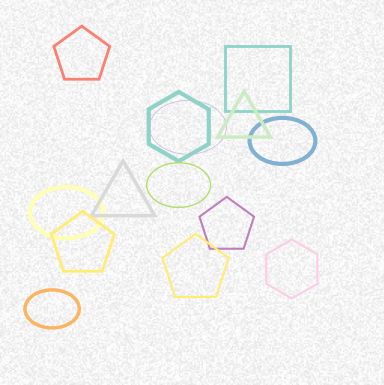[{"shape": "square", "thickness": 2, "radius": 0.42, "center": [0.668, 0.796]}, {"shape": "hexagon", "thickness": 3, "radius": 0.45, "center": [0.464, 0.671]}, {"shape": "oval", "thickness": 3, "radius": 0.48, "center": [0.173, 0.448]}, {"shape": "oval", "thickness": 0.5, "radius": 0.5, "center": [0.488, 0.669]}, {"shape": "pentagon", "thickness": 2, "radius": 0.38, "center": [0.212, 0.856]}, {"shape": "oval", "thickness": 3, "radius": 0.43, "center": [0.734, 0.634]}, {"shape": "oval", "thickness": 2.5, "radius": 0.35, "center": [0.135, 0.198]}, {"shape": "oval", "thickness": 1, "radius": 0.41, "center": [0.464, 0.519]}, {"shape": "hexagon", "thickness": 1.5, "radius": 0.38, "center": [0.758, 0.301]}, {"shape": "triangle", "thickness": 2.5, "radius": 0.47, "center": [0.32, 0.487]}, {"shape": "pentagon", "thickness": 1.5, "radius": 0.37, "center": [0.589, 0.414]}, {"shape": "triangle", "thickness": 2.5, "radius": 0.4, "center": [0.634, 0.684]}, {"shape": "pentagon", "thickness": 1.5, "radius": 0.45, "center": [0.508, 0.302]}, {"shape": "pentagon", "thickness": 2, "radius": 0.43, "center": [0.215, 0.365]}]